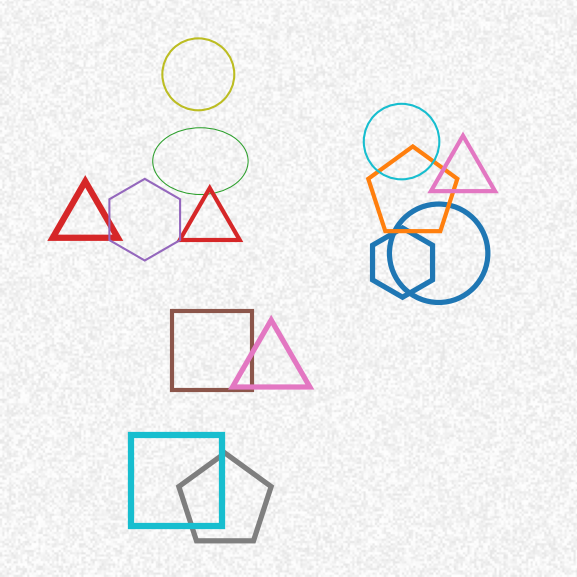[{"shape": "circle", "thickness": 2.5, "radius": 0.43, "center": [0.76, 0.561]}, {"shape": "hexagon", "thickness": 2.5, "radius": 0.3, "center": [0.697, 0.544]}, {"shape": "pentagon", "thickness": 2, "radius": 0.41, "center": [0.715, 0.664]}, {"shape": "oval", "thickness": 0.5, "radius": 0.41, "center": [0.347, 0.72]}, {"shape": "triangle", "thickness": 2, "radius": 0.3, "center": [0.363, 0.614]}, {"shape": "triangle", "thickness": 3, "radius": 0.33, "center": [0.148, 0.62]}, {"shape": "hexagon", "thickness": 1, "radius": 0.35, "center": [0.251, 0.619]}, {"shape": "square", "thickness": 2, "radius": 0.34, "center": [0.367, 0.392]}, {"shape": "triangle", "thickness": 2.5, "radius": 0.39, "center": [0.47, 0.368]}, {"shape": "triangle", "thickness": 2, "radius": 0.32, "center": [0.802, 0.7]}, {"shape": "pentagon", "thickness": 2.5, "radius": 0.42, "center": [0.39, 0.131]}, {"shape": "circle", "thickness": 1, "radius": 0.31, "center": [0.343, 0.87]}, {"shape": "circle", "thickness": 1, "radius": 0.33, "center": [0.695, 0.754]}, {"shape": "square", "thickness": 3, "radius": 0.39, "center": [0.306, 0.167]}]